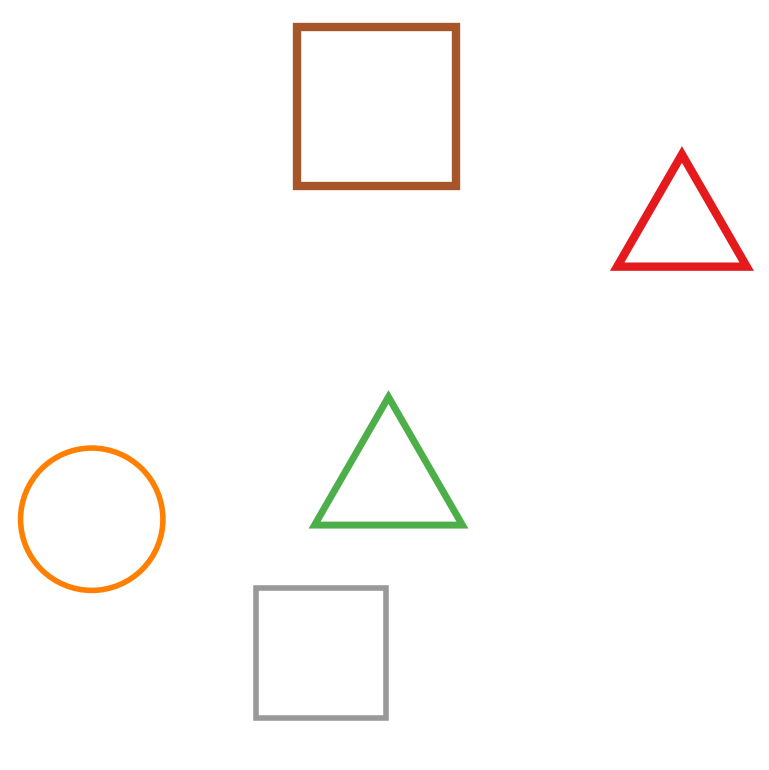[{"shape": "triangle", "thickness": 3, "radius": 0.49, "center": [0.886, 0.702]}, {"shape": "triangle", "thickness": 2.5, "radius": 0.55, "center": [0.505, 0.374]}, {"shape": "circle", "thickness": 2, "radius": 0.46, "center": [0.119, 0.326]}, {"shape": "square", "thickness": 3, "radius": 0.52, "center": [0.489, 0.862]}, {"shape": "square", "thickness": 2, "radius": 0.42, "center": [0.417, 0.152]}]